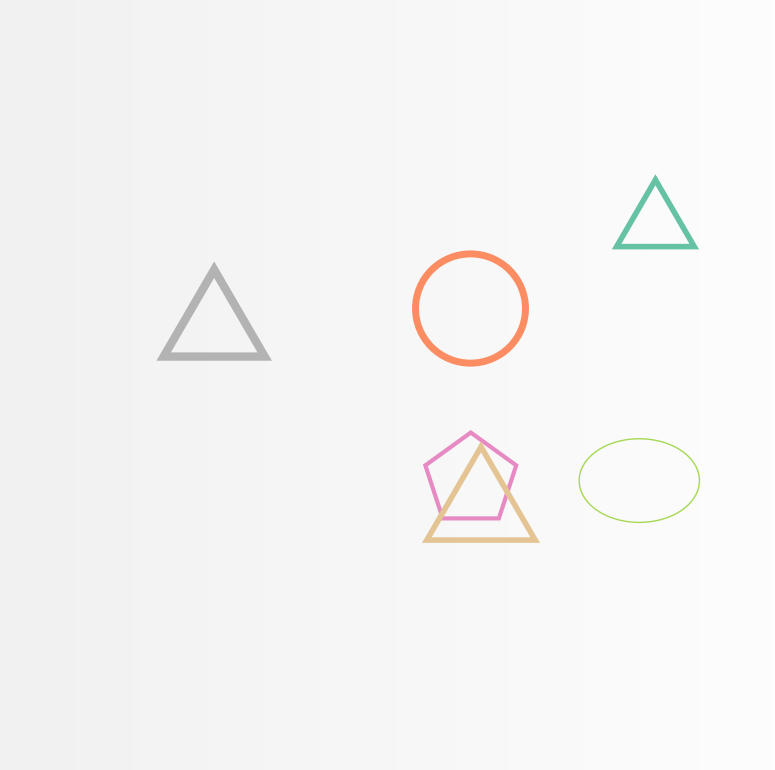[{"shape": "triangle", "thickness": 2, "radius": 0.29, "center": [0.846, 0.709]}, {"shape": "circle", "thickness": 2.5, "radius": 0.35, "center": [0.607, 0.599]}, {"shape": "pentagon", "thickness": 1.5, "radius": 0.31, "center": [0.607, 0.377]}, {"shape": "oval", "thickness": 0.5, "radius": 0.39, "center": [0.825, 0.376]}, {"shape": "triangle", "thickness": 2, "radius": 0.4, "center": [0.621, 0.339]}, {"shape": "triangle", "thickness": 3, "radius": 0.38, "center": [0.276, 0.575]}]